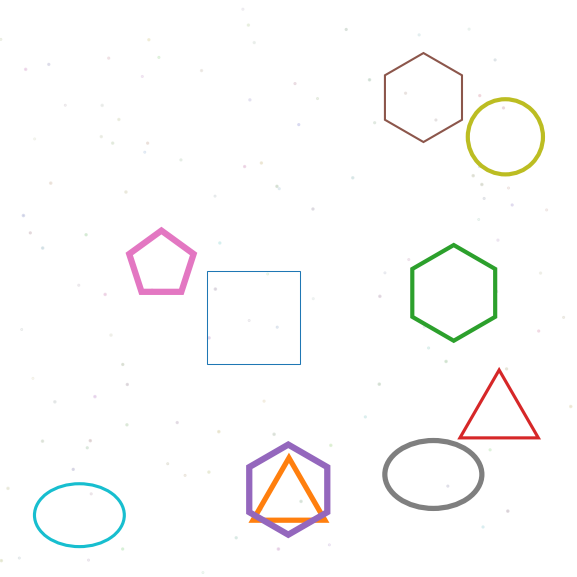[{"shape": "square", "thickness": 0.5, "radius": 0.4, "center": [0.439, 0.45]}, {"shape": "triangle", "thickness": 2.5, "radius": 0.36, "center": [0.5, 0.134]}, {"shape": "hexagon", "thickness": 2, "radius": 0.41, "center": [0.786, 0.492]}, {"shape": "triangle", "thickness": 1.5, "radius": 0.39, "center": [0.864, 0.28]}, {"shape": "hexagon", "thickness": 3, "radius": 0.39, "center": [0.499, 0.151]}, {"shape": "hexagon", "thickness": 1, "radius": 0.39, "center": [0.733, 0.83]}, {"shape": "pentagon", "thickness": 3, "radius": 0.29, "center": [0.28, 0.541]}, {"shape": "oval", "thickness": 2.5, "radius": 0.42, "center": [0.75, 0.178]}, {"shape": "circle", "thickness": 2, "radius": 0.33, "center": [0.875, 0.762]}, {"shape": "oval", "thickness": 1.5, "radius": 0.39, "center": [0.137, 0.107]}]